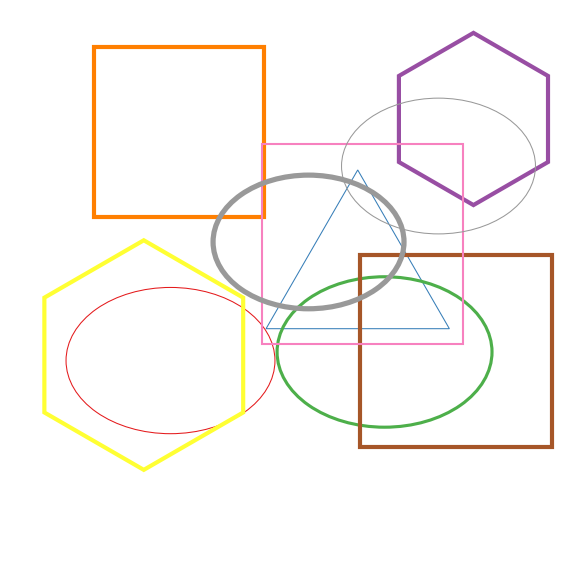[{"shape": "oval", "thickness": 0.5, "radius": 0.9, "center": [0.295, 0.375]}, {"shape": "triangle", "thickness": 0.5, "radius": 0.92, "center": [0.619, 0.522]}, {"shape": "oval", "thickness": 1.5, "radius": 0.93, "center": [0.666, 0.39]}, {"shape": "hexagon", "thickness": 2, "radius": 0.75, "center": [0.82, 0.793]}, {"shape": "square", "thickness": 2, "radius": 0.74, "center": [0.31, 0.771]}, {"shape": "hexagon", "thickness": 2, "radius": 0.99, "center": [0.249, 0.384]}, {"shape": "square", "thickness": 2, "radius": 0.83, "center": [0.789, 0.392]}, {"shape": "square", "thickness": 1, "radius": 0.87, "center": [0.628, 0.577]}, {"shape": "oval", "thickness": 0.5, "radius": 0.84, "center": [0.759, 0.712]}, {"shape": "oval", "thickness": 2.5, "radius": 0.83, "center": [0.534, 0.58]}]